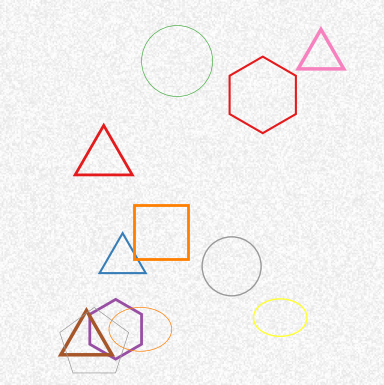[{"shape": "triangle", "thickness": 2, "radius": 0.43, "center": [0.269, 0.589]}, {"shape": "hexagon", "thickness": 1.5, "radius": 0.5, "center": [0.682, 0.754]}, {"shape": "triangle", "thickness": 1.5, "radius": 0.35, "center": [0.319, 0.325]}, {"shape": "circle", "thickness": 0.5, "radius": 0.46, "center": [0.46, 0.841]}, {"shape": "hexagon", "thickness": 2, "radius": 0.39, "center": [0.3, 0.145]}, {"shape": "oval", "thickness": 0.5, "radius": 0.41, "center": [0.365, 0.145]}, {"shape": "square", "thickness": 2, "radius": 0.35, "center": [0.418, 0.398]}, {"shape": "oval", "thickness": 1, "radius": 0.35, "center": [0.728, 0.175]}, {"shape": "triangle", "thickness": 2.5, "radius": 0.38, "center": [0.225, 0.117]}, {"shape": "triangle", "thickness": 2.5, "radius": 0.34, "center": [0.834, 0.855]}, {"shape": "circle", "thickness": 1, "radius": 0.38, "center": [0.602, 0.308]}, {"shape": "pentagon", "thickness": 0.5, "radius": 0.47, "center": [0.245, 0.107]}]